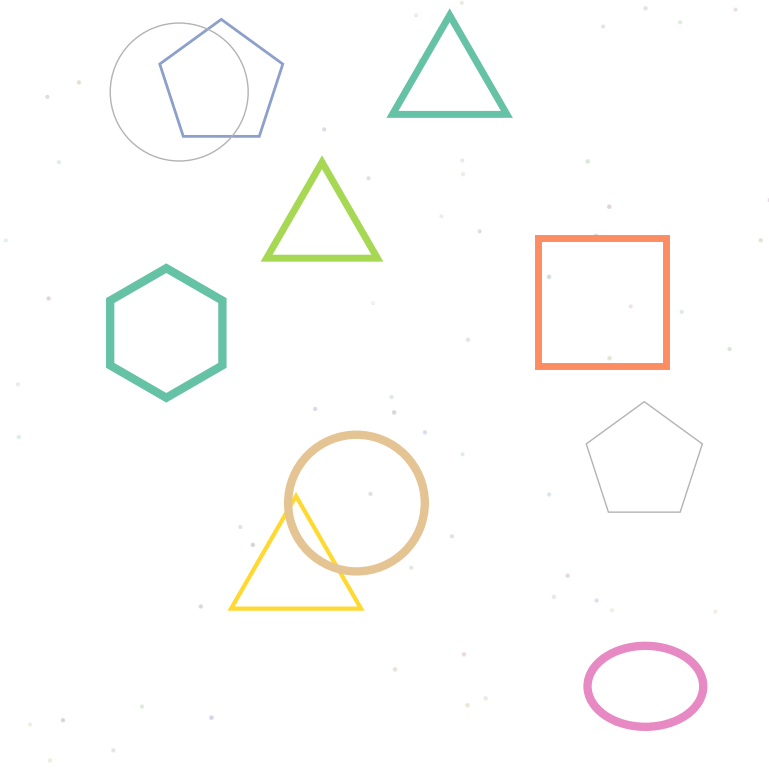[{"shape": "hexagon", "thickness": 3, "radius": 0.42, "center": [0.216, 0.568]}, {"shape": "triangle", "thickness": 2.5, "radius": 0.43, "center": [0.584, 0.894]}, {"shape": "square", "thickness": 2.5, "radius": 0.42, "center": [0.782, 0.608]}, {"shape": "pentagon", "thickness": 1, "radius": 0.42, "center": [0.287, 0.891]}, {"shape": "oval", "thickness": 3, "radius": 0.38, "center": [0.838, 0.109]}, {"shape": "triangle", "thickness": 2.5, "radius": 0.42, "center": [0.418, 0.706]}, {"shape": "triangle", "thickness": 1.5, "radius": 0.49, "center": [0.384, 0.258]}, {"shape": "circle", "thickness": 3, "radius": 0.44, "center": [0.463, 0.347]}, {"shape": "pentagon", "thickness": 0.5, "radius": 0.4, "center": [0.837, 0.399]}, {"shape": "circle", "thickness": 0.5, "radius": 0.45, "center": [0.233, 0.881]}]